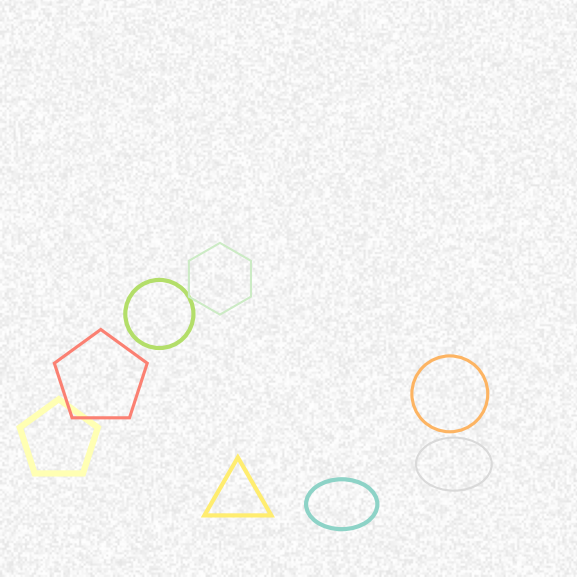[{"shape": "oval", "thickness": 2, "radius": 0.31, "center": [0.592, 0.126]}, {"shape": "pentagon", "thickness": 3, "radius": 0.36, "center": [0.102, 0.237]}, {"shape": "pentagon", "thickness": 1.5, "radius": 0.42, "center": [0.175, 0.344]}, {"shape": "circle", "thickness": 1.5, "radius": 0.33, "center": [0.779, 0.317]}, {"shape": "circle", "thickness": 2, "radius": 0.29, "center": [0.276, 0.455]}, {"shape": "oval", "thickness": 1, "radius": 0.33, "center": [0.786, 0.195]}, {"shape": "hexagon", "thickness": 1, "radius": 0.31, "center": [0.381, 0.516]}, {"shape": "triangle", "thickness": 2, "radius": 0.33, "center": [0.412, 0.14]}]